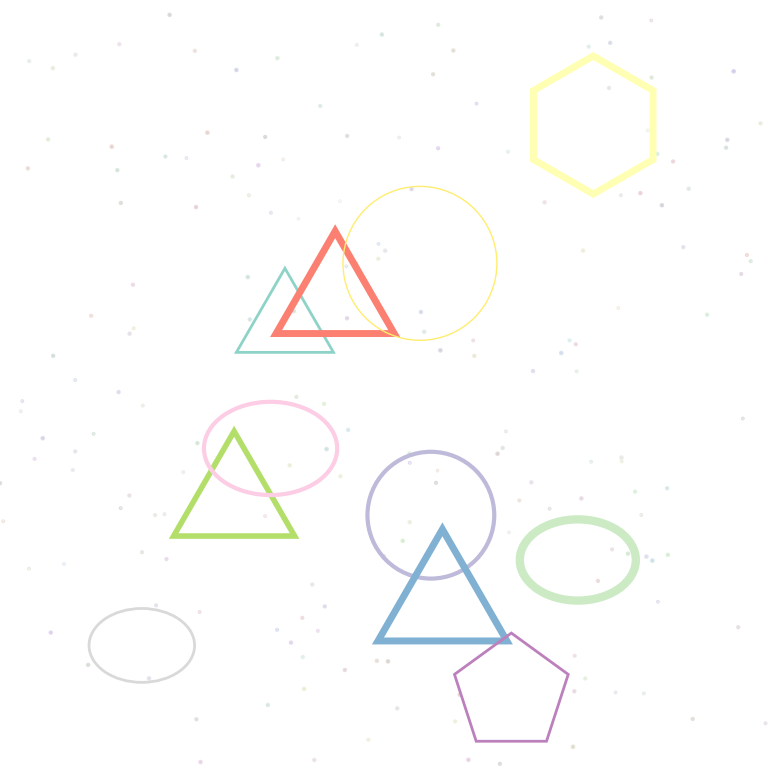[{"shape": "triangle", "thickness": 1, "radius": 0.36, "center": [0.37, 0.579]}, {"shape": "hexagon", "thickness": 2.5, "radius": 0.45, "center": [0.77, 0.838]}, {"shape": "circle", "thickness": 1.5, "radius": 0.41, "center": [0.56, 0.331]}, {"shape": "triangle", "thickness": 2.5, "radius": 0.44, "center": [0.435, 0.611]}, {"shape": "triangle", "thickness": 2.5, "radius": 0.48, "center": [0.575, 0.216]}, {"shape": "triangle", "thickness": 2, "radius": 0.45, "center": [0.304, 0.349]}, {"shape": "oval", "thickness": 1.5, "radius": 0.43, "center": [0.351, 0.418]}, {"shape": "oval", "thickness": 1, "radius": 0.34, "center": [0.184, 0.162]}, {"shape": "pentagon", "thickness": 1, "radius": 0.39, "center": [0.664, 0.1]}, {"shape": "oval", "thickness": 3, "radius": 0.38, "center": [0.75, 0.273]}, {"shape": "circle", "thickness": 0.5, "radius": 0.5, "center": [0.545, 0.658]}]